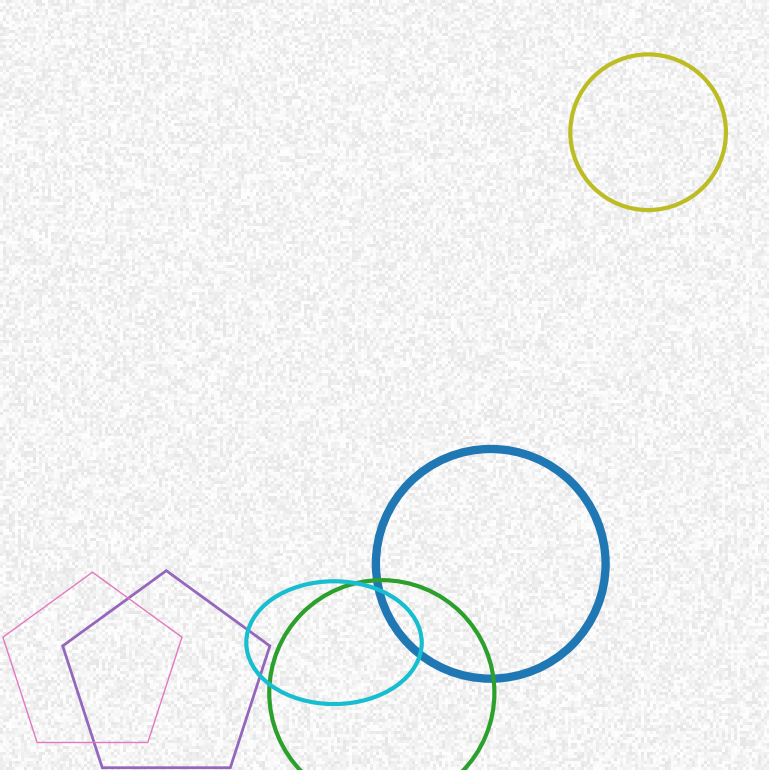[{"shape": "circle", "thickness": 3, "radius": 0.75, "center": [0.637, 0.268]}, {"shape": "circle", "thickness": 1.5, "radius": 0.73, "center": [0.496, 0.1]}, {"shape": "pentagon", "thickness": 1, "radius": 0.71, "center": [0.216, 0.117]}, {"shape": "pentagon", "thickness": 0.5, "radius": 0.61, "center": [0.12, 0.135]}, {"shape": "circle", "thickness": 1.5, "radius": 0.51, "center": [0.842, 0.828]}, {"shape": "oval", "thickness": 1.5, "radius": 0.57, "center": [0.434, 0.165]}]